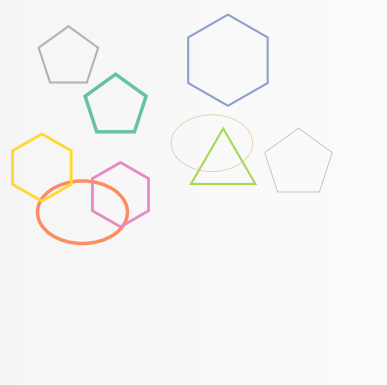[{"shape": "pentagon", "thickness": 2.5, "radius": 0.41, "center": [0.298, 0.725]}, {"shape": "oval", "thickness": 2.5, "radius": 0.58, "center": [0.213, 0.449]}, {"shape": "hexagon", "thickness": 1.5, "radius": 0.59, "center": [0.588, 0.844]}, {"shape": "hexagon", "thickness": 2, "radius": 0.42, "center": [0.311, 0.494]}, {"shape": "triangle", "thickness": 1.5, "radius": 0.48, "center": [0.576, 0.57]}, {"shape": "hexagon", "thickness": 2, "radius": 0.44, "center": [0.108, 0.565]}, {"shape": "oval", "thickness": 0.5, "radius": 0.53, "center": [0.547, 0.628]}, {"shape": "pentagon", "thickness": 0.5, "radius": 0.46, "center": [0.77, 0.575]}, {"shape": "pentagon", "thickness": 1.5, "radius": 0.4, "center": [0.177, 0.851]}]